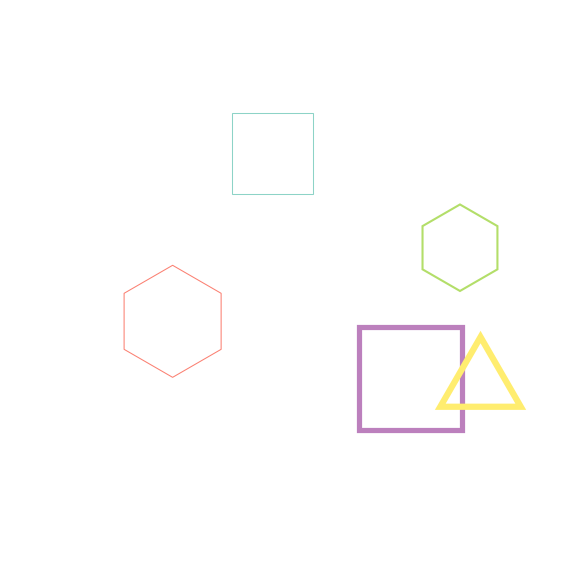[{"shape": "square", "thickness": 0.5, "radius": 0.35, "center": [0.472, 0.733]}, {"shape": "hexagon", "thickness": 0.5, "radius": 0.49, "center": [0.299, 0.443]}, {"shape": "hexagon", "thickness": 1, "radius": 0.37, "center": [0.797, 0.57]}, {"shape": "square", "thickness": 2.5, "radius": 0.45, "center": [0.711, 0.344]}, {"shape": "triangle", "thickness": 3, "radius": 0.4, "center": [0.832, 0.335]}]